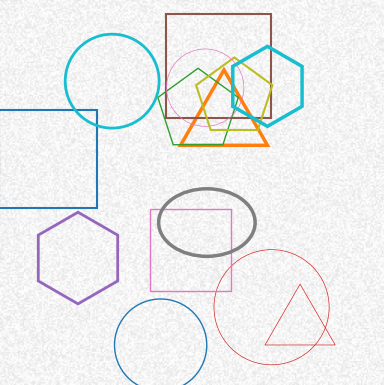[{"shape": "circle", "thickness": 1, "radius": 0.6, "center": [0.417, 0.104]}, {"shape": "square", "thickness": 1.5, "radius": 0.64, "center": [0.125, 0.586]}, {"shape": "triangle", "thickness": 2.5, "radius": 0.65, "center": [0.582, 0.688]}, {"shape": "pentagon", "thickness": 1, "radius": 0.55, "center": [0.514, 0.713]}, {"shape": "triangle", "thickness": 0.5, "radius": 0.53, "center": [0.779, 0.157]}, {"shape": "circle", "thickness": 0.5, "radius": 0.75, "center": [0.705, 0.202]}, {"shape": "hexagon", "thickness": 2, "radius": 0.6, "center": [0.203, 0.33]}, {"shape": "square", "thickness": 1.5, "radius": 0.68, "center": [0.568, 0.828]}, {"shape": "square", "thickness": 1, "radius": 0.53, "center": [0.494, 0.35]}, {"shape": "circle", "thickness": 0.5, "radius": 0.5, "center": [0.533, 0.772]}, {"shape": "oval", "thickness": 2.5, "radius": 0.63, "center": [0.537, 0.422]}, {"shape": "pentagon", "thickness": 1.5, "radius": 0.52, "center": [0.608, 0.747]}, {"shape": "hexagon", "thickness": 2.5, "radius": 0.52, "center": [0.695, 0.776]}, {"shape": "circle", "thickness": 2, "radius": 0.61, "center": [0.291, 0.789]}]